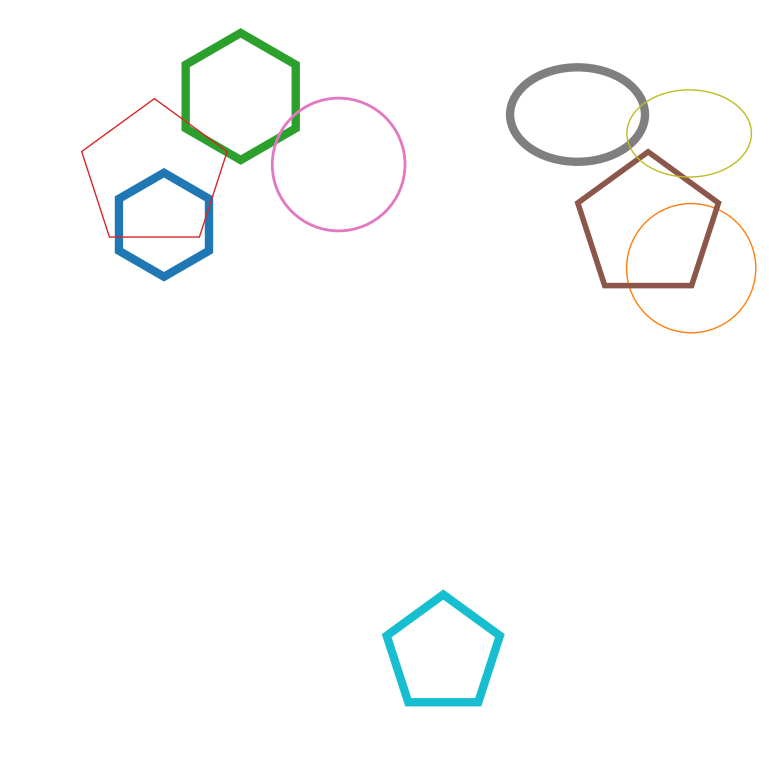[{"shape": "hexagon", "thickness": 3, "radius": 0.34, "center": [0.213, 0.708]}, {"shape": "circle", "thickness": 0.5, "radius": 0.42, "center": [0.898, 0.652]}, {"shape": "hexagon", "thickness": 3, "radius": 0.41, "center": [0.313, 0.875]}, {"shape": "pentagon", "thickness": 0.5, "radius": 0.5, "center": [0.201, 0.773]}, {"shape": "pentagon", "thickness": 2, "radius": 0.48, "center": [0.842, 0.707]}, {"shape": "circle", "thickness": 1, "radius": 0.43, "center": [0.44, 0.786]}, {"shape": "oval", "thickness": 3, "radius": 0.44, "center": [0.75, 0.851]}, {"shape": "oval", "thickness": 0.5, "radius": 0.4, "center": [0.895, 0.827]}, {"shape": "pentagon", "thickness": 3, "radius": 0.39, "center": [0.576, 0.151]}]